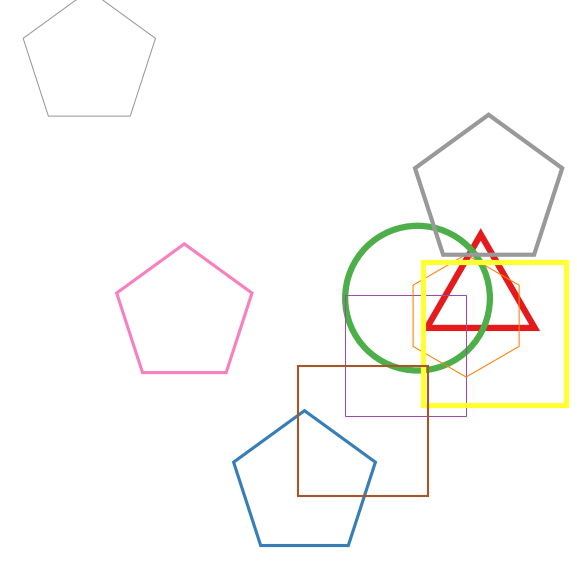[{"shape": "triangle", "thickness": 3, "radius": 0.54, "center": [0.832, 0.485]}, {"shape": "pentagon", "thickness": 1.5, "radius": 0.65, "center": [0.527, 0.159]}, {"shape": "circle", "thickness": 3, "radius": 0.63, "center": [0.723, 0.483]}, {"shape": "square", "thickness": 0.5, "radius": 0.52, "center": [0.703, 0.383]}, {"shape": "hexagon", "thickness": 0.5, "radius": 0.53, "center": [0.807, 0.452]}, {"shape": "square", "thickness": 2.5, "radius": 0.62, "center": [0.856, 0.422]}, {"shape": "square", "thickness": 1, "radius": 0.56, "center": [0.629, 0.252]}, {"shape": "pentagon", "thickness": 1.5, "radius": 0.62, "center": [0.319, 0.454]}, {"shape": "pentagon", "thickness": 2, "radius": 0.67, "center": [0.846, 0.666]}, {"shape": "pentagon", "thickness": 0.5, "radius": 0.6, "center": [0.155, 0.895]}]